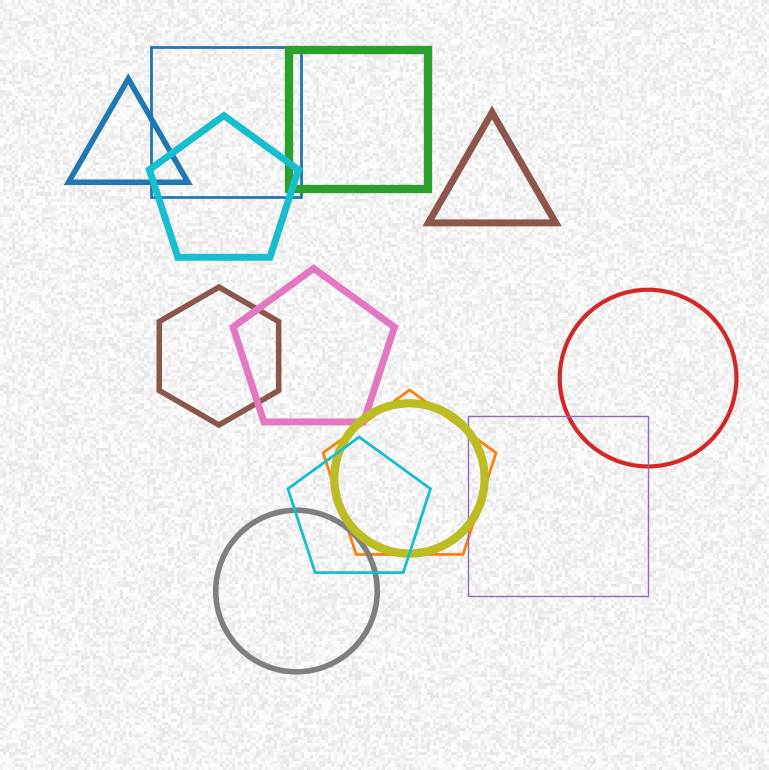[{"shape": "square", "thickness": 1, "radius": 0.49, "center": [0.293, 0.842]}, {"shape": "triangle", "thickness": 2, "radius": 0.45, "center": [0.167, 0.808]}, {"shape": "pentagon", "thickness": 1, "radius": 0.59, "center": [0.532, 0.375]}, {"shape": "square", "thickness": 3, "radius": 0.45, "center": [0.465, 0.845]}, {"shape": "circle", "thickness": 1.5, "radius": 0.57, "center": [0.842, 0.509]}, {"shape": "square", "thickness": 0.5, "radius": 0.58, "center": [0.725, 0.342]}, {"shape": "triangle", "thickness": 2.5, "radius": 0.48, "center": [0.639, 0.758]}, {"shape": "hexagon", "thickness": 2, "radius": 0.45, "center": [0.284, 0.538]}, {"shape": "pentagon", "thickness": 2.5, "radius": 0.55, "center": [0.407, 0.541]}, {"shape": "circle", "thickness": 2, "radius": 0.52, "center": [0.385, 0.232]}, {"shape": "circle", "thickness": 3, "radius": 0.49, "center": [0.532, 0.379]}, {"shape": "pentagon", "thickness": 1, "radius": 0.49, "center": [0.466, 0.335]}, {"shape": "pentagon", "thickness": 2.5, "radius": 0.51, "center": [0.291, 0.748]}]